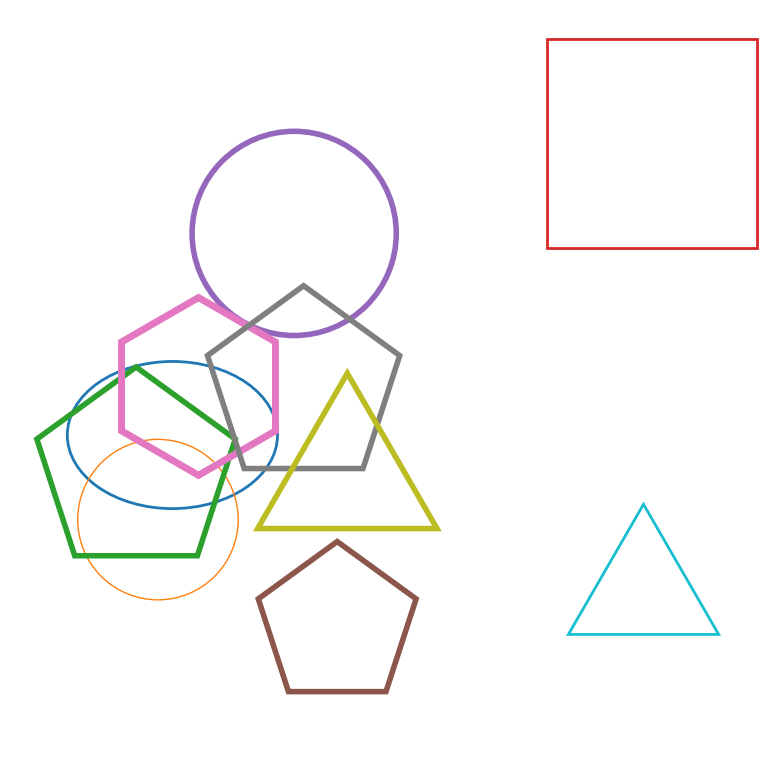[{"shape": "oval", "thickness": 1, "radius": 0.68, "center": [0.224, 0.435]}, {"shape": "circle", "thickness": 0.5, "radius": 0.52, "center": [0.205, 0.325]}, {"shape": "pentagon", "thickness": 2, "radius": 0.68, "center": [0.177, 0.388]}, {"shape": "square", "thickness": 1, "radius": 0.68, "center": [0.847, 0.814]}, {"shape": "circle", "thickness": 2, "radius": 0.66, "center": [0.382, 0.697]}, {"shape": "pentagon", "thickness": 2, "radius": 0.54, "center": [0.438, 0.189]}, {"shape": "hexagon", "thickness": 2.5, "radius": 0.58, "center": [0.258, 0.498]}, {"shape": "pentagon", "thickness": 2, "radius": 0.66, "center": [0.394, 0.498]}, {"shape": "triangle", "thickness": 2, "radius": 0.67, "center": [0.451, 0.381]}, {"shape": "triangle", "thickness": 1, "radius": 0.56, "center": [0.836, 0.232]}]